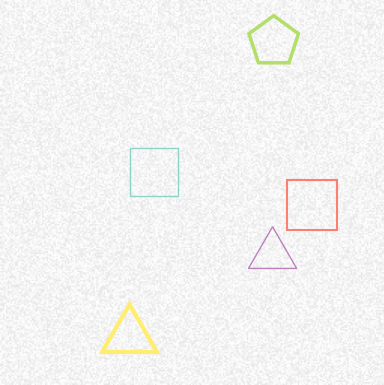[{"shape": "square", "thickness": 1, "radius": 0.31, "center": [0.401, 0.552]}, {"shape": "square", "thickness": 1.5, "radius": 0.32, "center": [0.81, 0.468]}, {"shape": "pentagon", "thickness": 2.5, "radius": 0.34, "center": [0.711, 0.892]}, {"shape": "triangle", "thickness": 1, "radius": 0.36, "center": [0.708, 0.339]}, {"shape": "triangle", "thickness": 3, "radius": 0.41, "center": [0.336, 0.127]}]